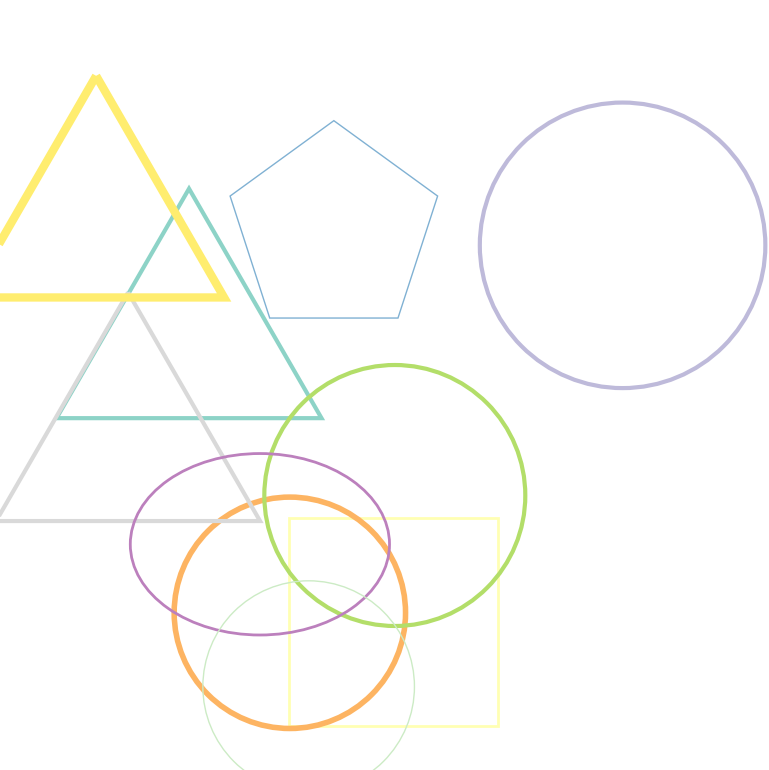[{"shape": "triangle", "thickness": 1.5, "radius": 0.99, "center": [0.245, 0.556]}, {"shape": "square", "thickness": 1, "radius": 0.68, "center": [0.511, 0.192]}, {"shape": "circle", "thickness": 1.5, "radius": 0.93, "center": [0.809, 0.681]}, {"shape": "pentagon", "thickness": 0.5, "radius": 0.71, "center": [0.434, 0.702]}, {"shape": "circle", "thickness": 2, "radius": 0.75, "center": [0.376, 0.204]}, {"shape": "circle", "thickness": 1.5, "radius": 0.85, "center": [0.513, 0.356]}, {"shape": "triangle", "thickness": 1.5, "radius": 0.99, "center": [0.166, 0.422]}, {"shape": "oval", "thickness": 1, "radius": 0.84, "center": [0.338, 0.293]}, {"shape": "circle", "thickness": 0.5, "radius": 0.69, "center": [0.401, 0.108]}, {"shape": "triangle", "thickness": 3, "radius": 0.96, "center": [0.125, 0.71]}]